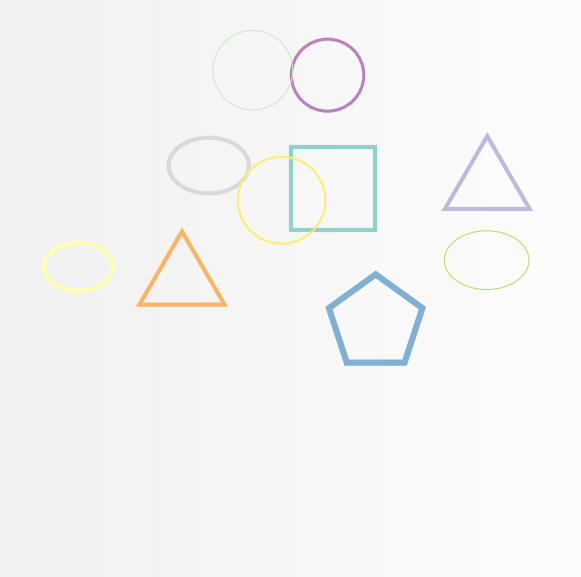[{"shape": "square", "thickness": 2, "radius": 0.36, "center": [0.572, 0.672]}, {"shape": "oval", "thickness": 2, "radius": 0.3, "center": [0.135, 0.537]}, {"shape": "triangle", "thickness": 2, "radius": 0.42, "center": [0.838, 0.679]}, {"shape": "pentagon", "thickness": 3, "radius": 0.42, "center": [0.646, 0.44]}, {"shape": "triangle", "thickness": 2, "radius": 0.42, "center": [0.313, 0.514]}, {"shape": "oval", "thickness": 0.5, "radius": 0.36, "center": [0.837, 0.549]}, {"shape": "oval", "thickness": 2, "radius": 0.34, "center": [0.359, 0.712]}, {"shape": "circle", "thickness": 1.5, "radius": 0.31, "center": [0.564, 0.869]}, {"shape": "circle", "thickness": 0.5, "radius": 0.34, "center": [0.435, 0.877]}, {"shape": "circle", "thickness": 1, "radius": 0.38, "center": [0.485, 0.652]}]